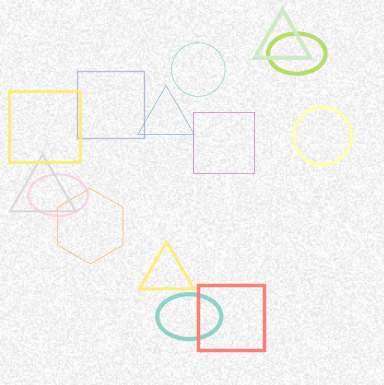[{"shape": "circle", "thickness": 0.5, "radius": 0.35, "center": [0.515, 0.819]}, {"shape": "oval", "thickness": 3, "radius": 0.42, "center": [0.492, 0.178]}, {"shape": "circle", "thickness": 2.5, "radius": 0.37, "center": [0.838, 0.647]}, {"shape": "square", "thickness": 1, "radius": 0.44, "center": [0.287, 0.728]}, {"shape": "square", "thickness": 2.5, "radius": 0.43, "center": [0.6, 0.175]}, {"shape": "triangle", "thickness": 0.5, "radius": 0.43, "center": [0.431, 0.693]}, {"shape": "hexagon", "thickness": 0.5, "radius": 0.49, "center": [0.234, 0.413]}, {"shape": "oval", "thickness": 3, "radius": 0.37, "center": [0.771, 0.861]}, {"shape": "oval", "thickness": 1.5, "radius": 0.38, "center": [0.151, 0.493]}, {"shape": "triangle", "thickness": 1.5, "radius": 0.49, "center": [0.111, 0.5]}, {"shape": "square", "thickness": 0.5, "radius": 0.39, "center": [0.581, 0.63]}, {"shape": "triangle", "thickness": 3, "radius": 0.41, "center": [0.734, 0.892]}, {"shape": "square", "thickness": 2, "radius": 0.46, "center": [0.115, 0.672]}, {"shape": "triangle", "thickness": 2, "radius": 0.41, "center": [0.433, 0.29]}]